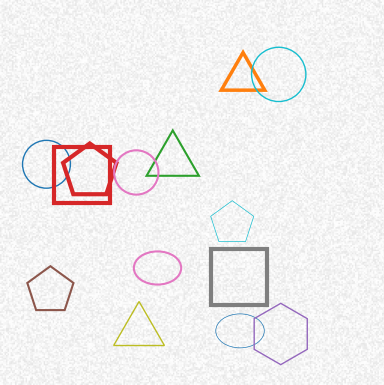[{"shape": "circle", "thickness": 1, "radius": 0.31, "center": [0.121, 0.573]}, {"shape": "oval", "thickness": 0.5, "radius": 0.32, "center": [0.623, 0.141]}, {"shape": "triangle", "thickness": 2.5, "radius": 0.33, "center": [0.631, 0.798]}, {"shape": "triangle", "thickness": 1.5, "radius": 0.39, "center": [0.449, 0.583]}, {"shape": "pentagon", "thickness": 3, "radius": 0.36, "center": [0.233, 0.554]}, {"shape": "square", "thickness": 3, "radius": 0.36, "center": [0.213, 0.545]}, {"shape": "hexagon", "thickness": 1, "radius": 0.4, "center": [0.729, 0.133]}, {"shape": "pentagon", "thickness": 1.5, "radius": 0.32, "center": [0.131, 0.246]}, {"shape": "circle", "thickness": 1.5, "radius": 0.29, "center": [0.354, 0.552]}, {"shape": "oval", "thickness": 1.5, "radius": 0.31, "center": [0.409, 0.304]}, {"shape": "square", "thickness": 3, "radius": 0.37, "center": [0.621, 0.28]}, {"shape": "triangle", "thickness": 1, "radius": 0.38, "center": [0.361, 0.141]}, {"shape": "circle", "thickness": 1, "radius": 0.35, "center": [0.724, 0.807]}, {"shape": "pentagon", "thickness": 0.5, "radius": 0.29, "center": [0.603, 0.42]}]